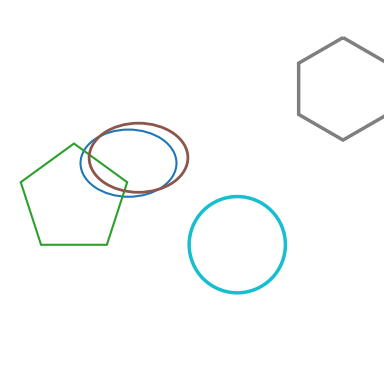[{"shape": "oval", "thickness": 1.5, "radius": 0.62, "center": [0.334, 0.576]}, {"shape": "pentagon", "thickness": 1.5, "radius": 0.73, "center": [0.192, 0.482]}, {"shape": "oval", "thickness": 2, "radius": 0.64, "center": [0.36, 0.59]}, {"shape": "hexagon", "thickness": 2.5, "radius": 0.67, "center": [0.891, 0.769]}, {"shape": "circle", "thickness": 2.5, "radius": 0.63, "center": [0.616, 0.364]}]